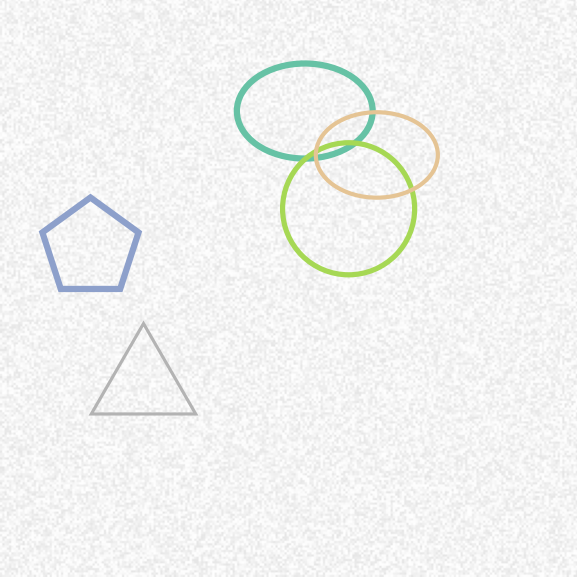[{"shape": "oval", "thickness": 3, "radius": 0.59, "center": [0.528, 0.807]}, {"shape": "pentagon", "thickness": 3, "radius": 0.44, "center": [0.157, 0.57]}, {"shape": "circle", "thickness": 2.5, "radius": 0.57, "center": [0.604, 0.638]}, {"shape": "oval", "thickness": 2, "radius": 0.53, "center": [0.653, 0.731]}, {"shape": "triangle", "thickness": 1.5, "radius": 0.52, "center": [0.248, 0.334]}]